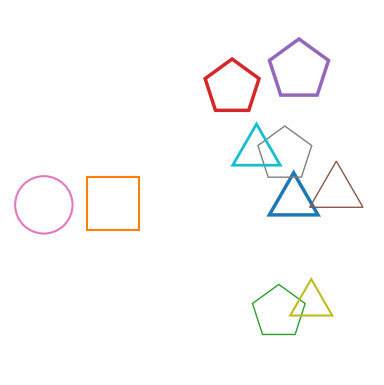[{"shape": "triangle", "thickness": 2.5, "radius": 0.36, "center": [0.763, 0.478]}, {"shape": "square", "thickness": 1.5, "radius": 0.34, "center": [0.294, 0.472]}, {"shape": "pentagon", "thickness": 1, "radius": 0.36, "center": [0.724, 0.189]}, {"shape": "pentagon", "thickness": 2.5, "radius": 0.37, "center": [0.603, 0.773]}, {"shape": "pentagon", "thickness": 2.5, "radius": 0.4, "center": [0.777, 0.818]}, {"shape": "triangle", "thickness": 1, "radius": 0.4, "center": [0.874, 0.502]}, {"shape": "circle", "thickness": 1.5, "radius": 0.37, "center": [0.114, 0.468]}, {"shape": "pentagon", "thickness": 1, "radius": 0.37, "center": [0.74, 0.599]}, {"shape": "triangle", "thickness": 1.5, "radius": 0.32, "center": [0.808, 0.212]}, {"shape": "triangle", "thickness": 2, "radius": 0.36, "center": [0.666, 0.606]}]